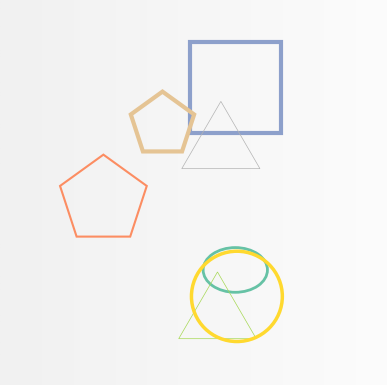[{"shape": "oval", "thickness": 2, "radius": 0.41, "center": [0.607, 0.299]}, {"shape": "pentagon", "thickness": 1.5, "radius": 0.59, "center": [0.267, 0.481]}, {"shape": "square", "thickness": 3, "radius": 0.59, "center": [0.607, 0.773]}, {"shape": "triangle", "thickness": 0.5, "radius": 0.58, "center": [0.561, 0.178]}, {"shape": "circle", "thickness": 2.5, "radius": 0.59, "center": [0.611, 0.23]}, {"shape": "pentagon", "thickness": 3, "radius": 0.43, "center": [0.419, 0.676]}, {"shape": "triangle", "thickness": 0.5, "radius": 0.58, "center": [0.57, 0.62]}]